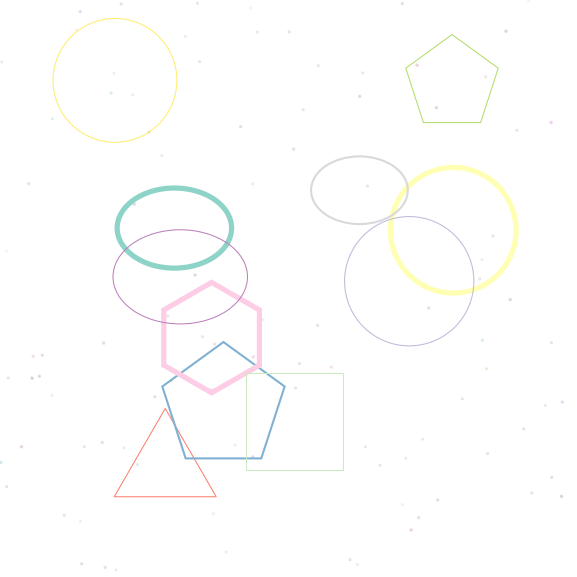[{"shape": "oval", "thickness": 2.5, "radius": 0.5, "center": [0.302, 0.604]}, {"shape": "circle", "thickness": 2.5, "radius": 0.54, "center": [0.785, 0.6]}, {"shape": "circle", "thickness": 0.5, "radius": 0.56, "center": [0.709, 0.512]}, {"shape": "triangle", "thickness": 0.5, "radius": 0.51, "center": [0.286, 0.19]}, {"shape": "pentagon", "thickness": 1, "radius": 0.56, "center": [0.387, 0.295]}, {"shape": "pentagon", "thickness": 0.5, "radius": 0.42, "center": [0.783, 0.855]}, {"shape": "hexagon", "thickness": 2.5, "radius": 0.48, "center": [0.366, 0.415]}, {"shape": "oval", "thickness": 1, "radius": 0.42, "center": [0.622, 0.67]}, {"shape": "oval", "thickness": 0.5, "radius": 0.58, "center": [0.312, 0.52]}, {"shape": "square", "thickness": 0.5, "radius": 0.42, "center": [0.51, 0.269]}, {"shape": "circle", "thickness": 0.5, "radius": 0.54, "center": [0.199, 0.86]}]